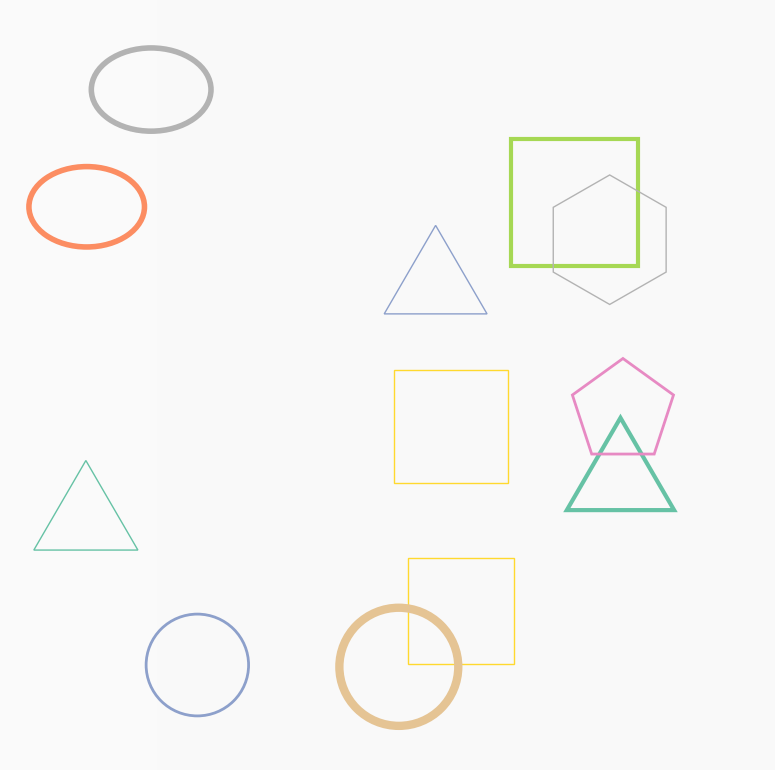[{"shape": "triangle", "thickness": 0.5, "radius": 0.39, "center": [0.111, 0.324]}, {"shape": "triangle", "thickness": 1.5, "radius": 0.4, "center": [0.801, 0.377]}, {"shape": "oval", "thickness": 2, "radius": 0.37, "center": [0.112, 0.731]}, {"shape": "triangle", "thickness": 0.5, "radius": 0.38, "center": [0.562, 0.631]}, {"shape": "circle", "thickness": 1, "radius": 0.33, "center": [0.255, 0.136]}, {"shape": "pentagon", "thickness": 1, "radius": 0.34, "center": [0.804, 0.466]}, {"shape": "square", "thickness": 1.5, "radius": 0.41, "center": [0.741, 0.737]}, {"shape": "square", "thickness": 0.5, "radius": 0.37, "center": [0.582, 0.446]}, {"shape": "square", "thickness": 0.5, "radius": 0.34, "center": [0.595, 0.207]}, {"shape": "circle", "thickness": 3, "radius": 0.38, "center": [0.515, 0.134]}, {"shape": "hexagon", "thickness": 0.5, "radius": 0.42, "center": [0.787, 0.689]}, {"shape": "oval", "thickness": 2, "radius": 0.39, "center": [0.195, 0.884]}]